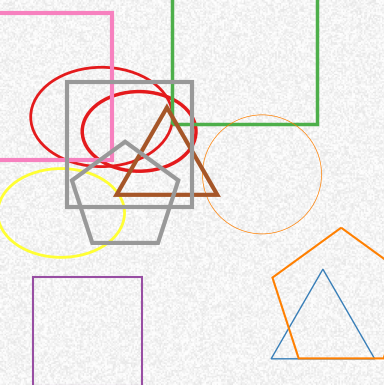[{"shape": "oval", "thickness": 2, "radius": 0.92, "center": [0.264, 0.696]}, {"shape": "oval", "thickness": 2.5, "radius": 0.74, "center": [0.361, 0.659]}, {"shape": "triangle", "thickness": 1, "radius": 0.78, "center": [0.839, 0.146]}, {"shape": "square", "thickness": 2.5, "radius": 0.94, "center": [0.635, 0.868]}, {"shape": "square", "thickness": 1.5, "radius": 0.71, "center": [0.226, 0.139]}, {"shape": "pentagon", "thickness": 1.5, "radius": 0.94, "center": [0.886, 0.221]}, {"shape": "circle", "thickness": 0.5, "radius": 0.77, "center": [0.681, 0.547]}, {"shape": "oval", "thickness": 2, "radius": 0.82, "center": [0.159, 0.447]}, {"shape": "triangle", "thickness": 3, "radius": 0.76, "center": [0.434, 0.57]}, {"shape": "square", "thickness": 3, "radius": 0.95, "center": [0.101, 0.774]}, {"shape": "square", "thickness": 3, "radius": 0.81, "center": [0.336, 0.625]}, {"shape": "pentagon", "thickness": 3, "radius": 0.73, "center": [0.325, 0.487]}]